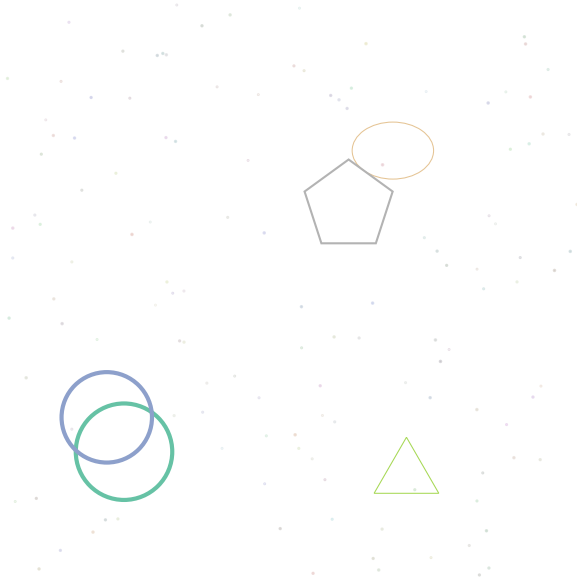[{"shape": "circle", "thickness": 2, "radius": 0.42, "center": [0.215, 0.217]}, {"shape": "circle", "thickness": 2, "radius": 0.39, "center": [0.185, 0.276]}, {"shape": "triangle", "thickness": 0.5, "radius": 0.32, "center": [0.704, 0.177]}, {"shape": "oval", "thickness": 0.5, "radius": 0.35, "center": [0.68, 0.738]}, {"shape": "pentagon", "thickness": 1, "radius": 0.4, "center": [0.604, 0.643]}]